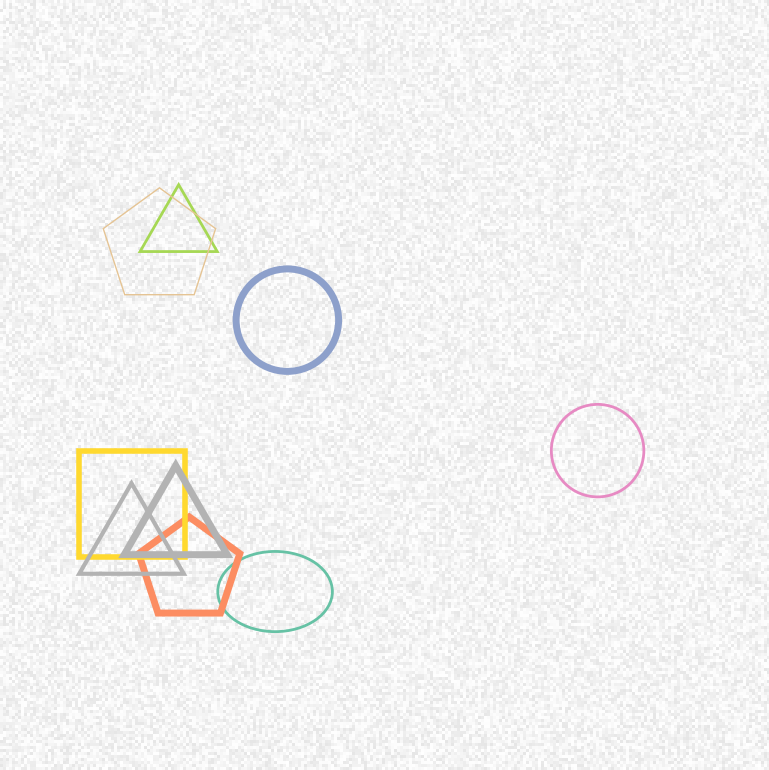[{"shape": "oval", "thickness": 1, "radius": 0.37, "center": [0.357, 0.232]}, {"shape": "pentagon", "thickness": 2.5, "radius": 0.35, "center": [0.246, 0.26]}, {"shape": "circle", "thickness": 2.5, "radius": 0.33, "center": [0.373, 0.584]}, {"shape": "circle", "thickness": 1, "radius": 0.3, "center": [0.776, 0.415]}, {"shape": "triangle", "thickness": 1, "radius": 0.29, "center": [0.232, 0.702]}, {"shape": "square", "thickness": 2, "radius": 0.34, "center": [0.171, 0.345]}, {"shape": "pentagon", "thickness": 0.5, "radius": 0.38, "center": [0.207, 0.679]}, {"shape": "triangle", "thickness": 1.5, "radius": 0.39, "center": [0.171, 0.294]}, {"shape": "triangle", "thickness": 2.5, "radius": 0.39, "center": [0.228, 0.318]}]